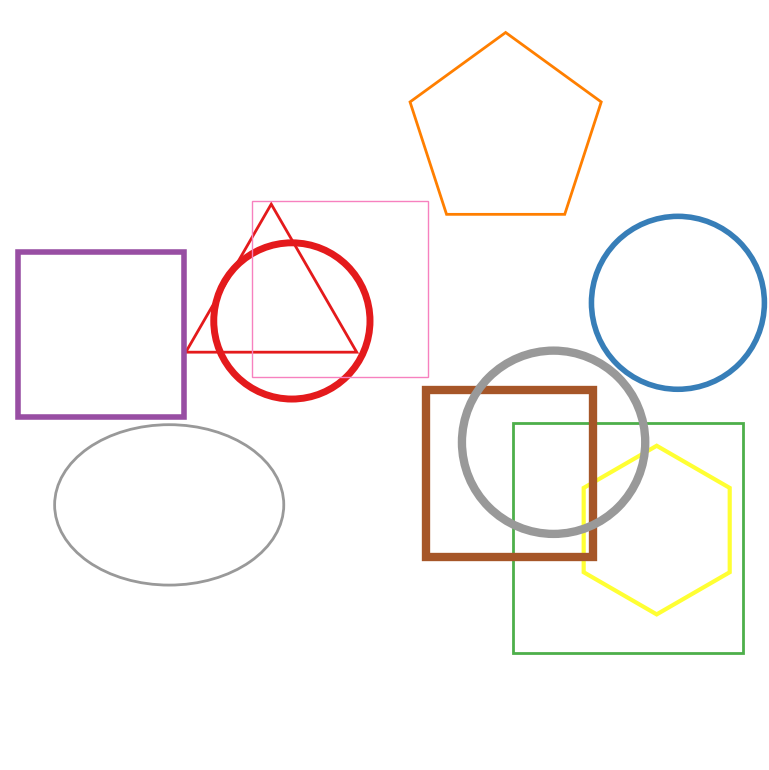[{"shape": "circle", "thickness": 2.5, "radius": 0.51, "center": [0.379, 0.583]}, {"shape": "triangle", "thickness": 1, "radius": 0.64, "center": [0.352, 0.607]}, {"shape": "circle", "thickness": 2, "radius": 0.56, "center": [0.88, 0.607]}, {"shape": "square", "thickness": 1, "radius": 0.75, "center": [0.816, 0.301]}, {"shape": "square", "thickness": 2, "radius": 0.54, "center": [0.131, 0.566]}, {"shape": "pentagon", "thickness": 1, "radius": 0.65, "center": [0.657, 0.827]}, {"shape": "hexagon", "thickness": 1.5, "radius": 0.55, "center": [0.853, 0.312]}, {"shape": "square", "thickness": 3, "radius": 0.54, "center": [0.662, 0.385]}, {"shape": "square", "thickness": 0.5, "radius": 0.57, "center": [0.442, 0.625]}, {"shape": "oval", "thickness": 1, "radius": 0.74, "center": [0.22, 0.344]}, {"shape": "circle", "thickness": 3, "radius": 0.6, "center": [0.719, 0.426]}]